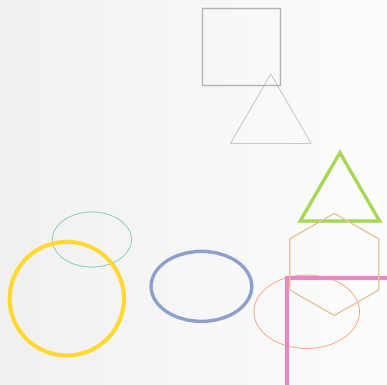[{"shape": "oval", "thickness": 0.5, "radius": 0.51, "center": [0.237, 0.378]}, {"shape": "oval", "thickness": 0.5, "radius": 0.68, "center": [0.792, 0.19]}, {"shape": "oval", "thickness": 2.5, "radius": 0.65, "center": [0.52, 0.256]}, {"shape": "square", "thickness": 3, "radius": 0.71, "center": [0.882, 0.135]}, {"shape": "triangle", "thickness": 2.5, "radius": 0.59, "center": [0.877, 0.485]}, {"shape": "circle", "thickness": 3, "radius": 0.74, "center": [0.172, 0.224]}, {"shape": "hexagon", "thickness": 1, "radius": 0.66, "center": [0.863, 0.313]}, {"shape": "square", "thickness": 1, "radius": 0.5, "center": [0.623, 0.88]}, {"shape": "triangle", "thickness": 0.5, "radius": 0.6, "center": [0.699, 0.688]}]